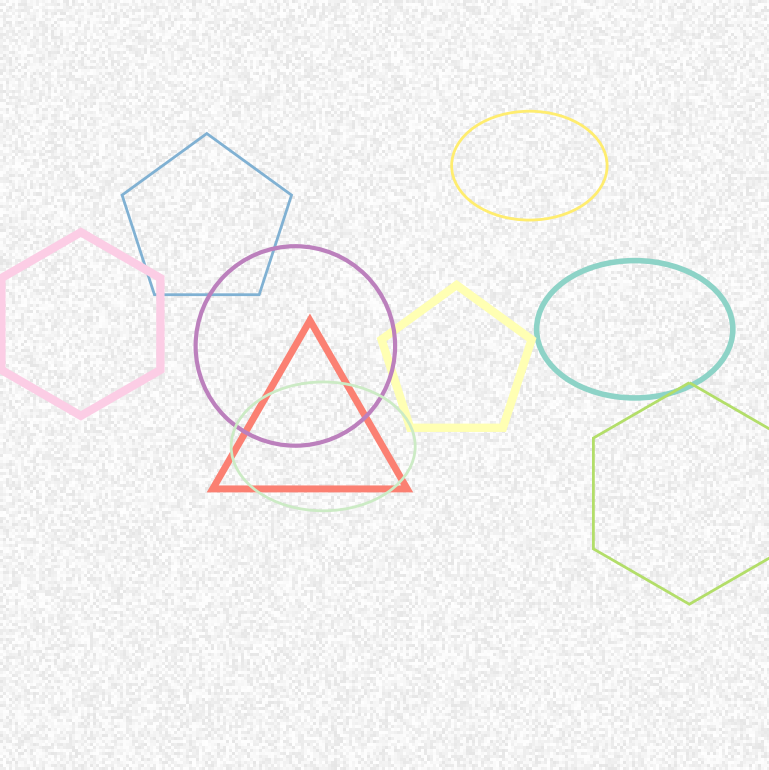[{"shape": "oval", "thickness": 2, "radius": 0.64, "center": [0.824, 0.572]}, {"shape": "pentagon", "thickness": 3, "radius": 0.51, "center": [0.593, 0.527]}, {"shape": "triangle", "thickness": 2.5, "radius": 0.73, "center": [0.403, 0.438]}, {"shape": "pentagon", "thickness": 1, "radius": 0.58, "center": [0.269, 0.711]}, {"shape": "hexagon", "thickness": 1, "radius": 0.72, "center": [0.895, 0.359]}, {"shape": "hexagon", "thickness": 3, "radius": 0.6, "center": [0.105, 0.579]}, {"shape": "circle", "thickness": 1.5, "radius": 0.65, "center": [0.384, 0.551]}, {"shape": "oval", "thickness": 1, "radius": 0.6, "center": [0.42, 0.42]}, {"shape": "oval", "thickness": 1, "radius": 0.5, "center": [0.688, 0.785]}]